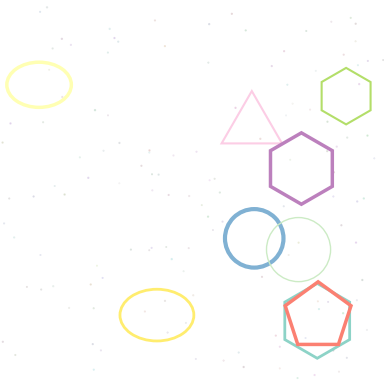[{"shape": "hexagon", "thickness": 2, "radius": 0.49, "center": [0.824, 0.167]}, {"shape": "oval", "thickness": 2.5, "radius": 0.42, "center": [0.102, 0.78]}, {"shape": "pentagon", "thickness": 2.5, "radius": 0.45, "center": [0.826, 0.178]}, {"shape": "circle", "thickness": 3, "radius": 0.38, "center": [0.66, 0.381]}, {"shape": "hexagon", "thickness": 1.5, "radius": 0.37, "center": [0.899, 0.75]}, {"shape": "triangle", "thickness": 1.5, "radius": 0.45, "center": [0.654, 0.673]}, {"shape": "hexagon", "thickness": 2.5, "radius": 0.46, "center": [0.783, 0.562]}, {"shape": "circle", "thickness": 1, "radius": 0.42, "center": [0.775, 0.352]}, {"shape": "oval", "thickness": 2, "radius": 0.48, "center": [0.408, 0.182]}]